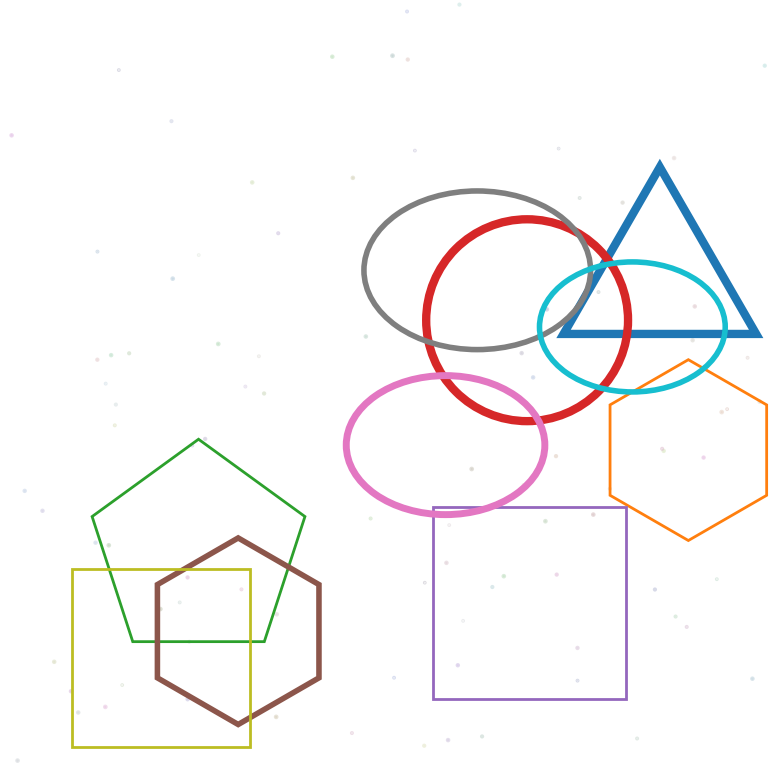[{"shape": "triangle", "thickness": 3, "radius": 0.72, "center": [0.857, 0.639]}, {"shape": "hexagon", "thickness": 1, "radius": 0.59, "center": [0.894, 0.415]}, {"shape": "pentagon", "thickness": 1, "radius": 0.73, "center": [0.258, 0.284]}, {"shape": "circle", "thickness": 3, "radius": 0.66, "center": [0.685, 0.584]}, {"shape": "square", "thickness": 1, "radius": 0.63, "center": [0.688, 0.217]}, {"shape": "hexagon", "thickness": 2, "radius": 0.61, "center": [0.309, 0.18]}, {"shape": "oval", "thickness": 2.5, "radius": 0.64, "center": [0.579, 0.422]}, {"shape": "oval", "thickness": 2, "radius": 0.74, "center": [0.62, 0.649]}, {"shape": "square", "thickness": 1, "radius": 0.58, "center": [0.209, 0.145]}, {"shape": "oval", "thickness": 2, "radius": 0.6, "center": [0.821, 0.575]}]